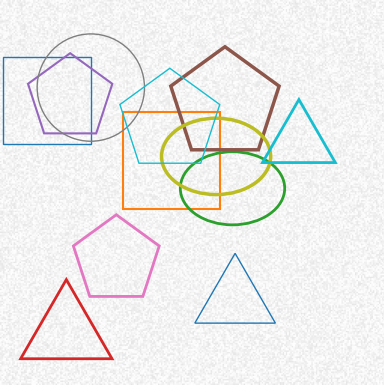[{"shape": "triangle", "thickness": 1, "radius": 0.6, "center": [0.611, 0.221]}, {"shape": "square", "thickness": 1, "radius": 0.57, "center": [0.122, 0.739]}, {"shape": "square", "thickness": 1.5, "radius": 0.63, "center": [0.446, 0.583]}, {"shape": "oval", "thickness": 2, "radius": 0.68, "center": [0.604, 0.511]}, {"shape": "triangle", "thickness": 2, "radius": 0.69, "center": [0.172, 0.137]}, {"shape": "pentagon", "thickness": 1.5, "radius": 0.58, "center": [0.182, 0.747]}, {"shape": "pentagon", "thickness": 2.5, "radius": 0.74, "center": [0.584, 0.731]}, {"shape": "pentagon", "thickness": 2, "radius": 0.59, "center": [0.302, 0.325]}, {"shape": "circle", "thickness": 1, "radius": 0.7, "center": [0.236, 0.773]}, {"shape": "oval", "thickness": 2.5, "radius": 0.71, "center": [0.561, 0.594]}, {"shape": "pentagon", "thickness": 1, "radius": 0.68, "center": [0.441, 0.686]}, {"shape": "triangle", "thickness": 2, "radius": 0.55, "center": [0.776, 0.632]}]